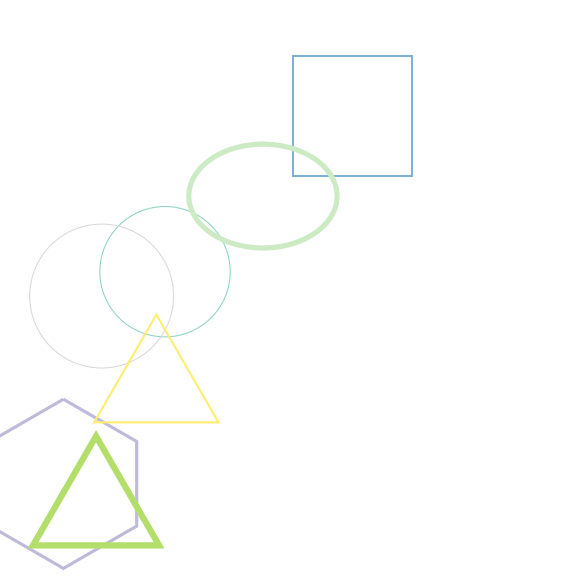[{"shape": "circle", "thickness": 0.5, "radius": 0.56, "center": [0.286, 0.529]}, {"shape": "hexagon", "thickness": 1.5, "radius": 0.73, "center": [0.11, 0.161]}, {"shape": "square", "thickness": 1, "radius": 0.52, "center": [0.61, 0.798]}, {"shape": "triangle", "thickness": 3, "radius": 0.63, "center": [0.166, 0.118]}, {"shape": "circle", "thickness": 0.5, "radius": 0.62, "center": [0.176, 0.487]}, {"shape": "oval", "thickness": 2.5, "radius": 0.64, "center": [0.455, 0.66]}, {"shape": "triangle", "thickness": 1, "radius": 0.62, "center": [0.271, 0.33]}]